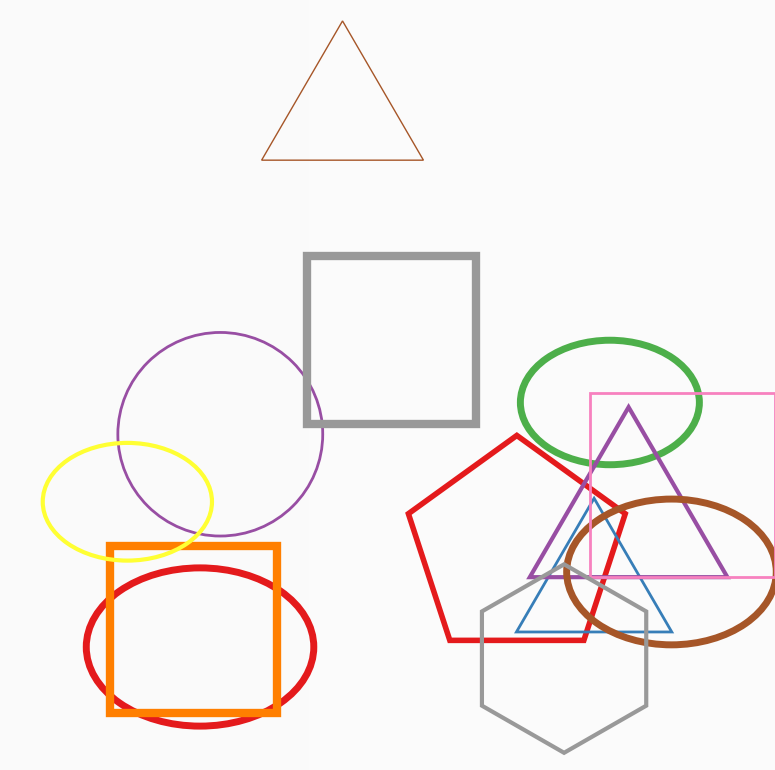[{"shape": "oval", "thickness": 2.5, "radius": 0.73, "center": [0.258, 0.16]}, {"shape": "pentagon", "thickness": 2, "radius": 0.74, "center": [0.667, 0.287]}, {"shape": "triangle", "thickness": 1, "radius": 0.58, "center": [0.767, 0.237]}, {"shape": "oval", "thickness": 2.5, "radius": 0.58, "center": [0.787, 0.477]}, {"shape": "circle", "thickness": 1, "radius": 0.66, "center": [0.284, 0.436]}, {"shape": "triangle", "thickness": 1.5, "radius": 0.74, "center": [0.811, 0.324]}, {"shape": "square", "thickness": 3, "radius": 0.54, "center": [0.25, 0.183]}, {"shape": "oval", "thickness": 1.5, "radius": 0.55, "center": [0.164, 0.348]}, {"shape": "oval", "thickness": 2.5, "radius": 0.68, "center": [0.866, 0.257]}, {"shape": "triangle", "thickness": 0.5, "radius": 0.6, "center": [0.442, 0.852]}, {"shape": "square", "thickness": 1, "radius": 0.6, "center": [0.881, 0.37]}, {"shape": "hexagon", "thickness": 1.5, "radius": 0.61, "center": [0.728, 0.145]}, {"shape": "square", "thickness": 3, "radius": 0.55, "center": [0.506, 0.558]}]